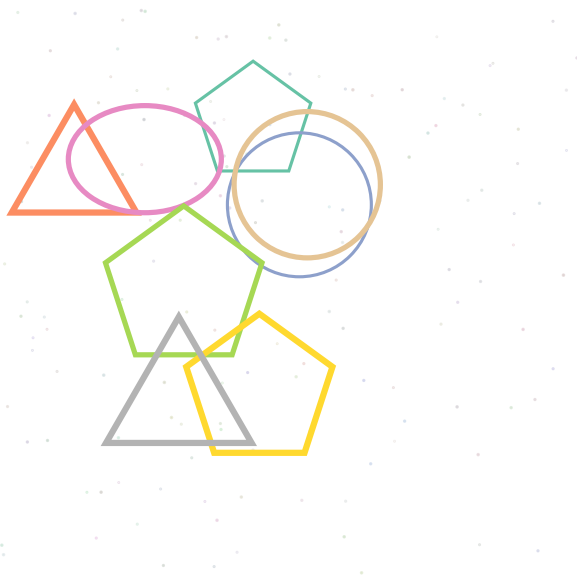[{"shape": "pentagon", "thickness": 1.5, "radius": 0.53, "center": [0.438, 0.788]}, {"shape": "triangle", "thickness": 3, "radius": 0.62, "center": [0.128, 0.693]}, {"shape": "circle", "thickness": 1.5, "radius": 0.62, "center": [0.518, 0.644]}, {"shape": "oval", "thickness": 2.5, "radius": 0.66, "center": [0.251, 0.724]}, {"shape": "pentagon", "thickness": 2.5, "radius": 0.71, "center": [0.318, 0.5]}, {"shape": "pentagon", "thickness": 3, "radius": 0.67, "center": [0.449, 0.323]}, {"shape": "circle", "thickness": 2.5, "radius": 0.63, "center": [0.532, 0.679]}, {"shape": "triangle", "thickness": 3, "radius": 0.73, "center": [0.31, 0.305]}]